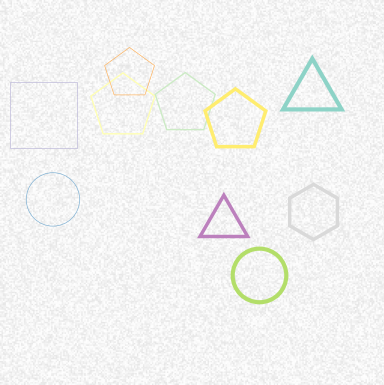[{"shape": "triangle", "thickness": 3, "radius": 0.44, "center": [0.811, 0.76]}, {"shape": "pentagon", "thickness": 1, "radius": 0.44, "center": [0.319, 0.723]}, {"shape": "square", "thickness": 0.5, "radius": 0.43, "center": [0.113, 0.702]}, {"shape": "circle", "thickness": 0.5, "radius": 0.35, "center": [0.138, 0.482]}, {"shape": "pentagon", "thickness": 0.5, "radius": 0.34, "center": [0.336, 0.809]}, {"shape": "circle", "thickness": 3, "radius": 0.35, "center": [0.674, 0.285]}, {"shape": "hexagon", "thickness": 2.5, "radius": 0.36, "center": [0.814, 0.449]}, {"shape": "triangle", "thickness": 2.5, "radius": 0.36, "center": [0.581, 0.421]}, {"shape": "pentagon", "thickness": 1, "radius": 0.41, "center": [0.481, 0.73]}, {"shape": "pentagon", "thickness": 2.5, "radius": 0.41, "center": [0.611, 0.686]}]